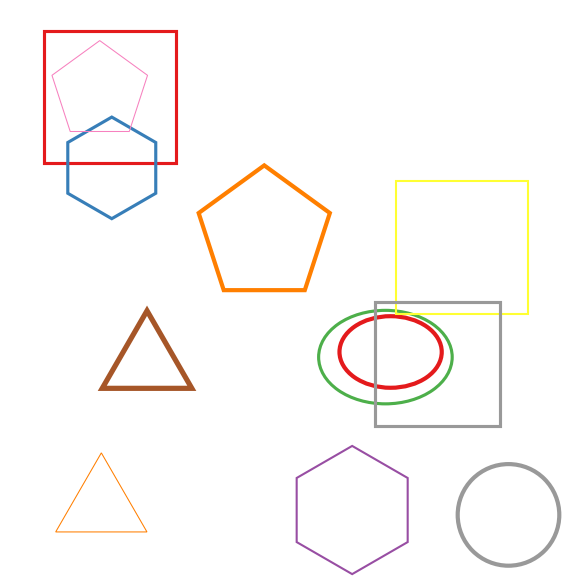[{"shape": "oval", "thickness": 2, "radius": 0.44, "center": [0.676, 0.39]}, {"shape": "square", "thickness": 1.5, "radius": 0.57, "center": [0.191, 0.831]}, {"shape": "hexagon", "thickness": 1.5, "radius": 0.44, "center": [0.194, 0.708]}, {"shape": "oval", "thickness": 1.5, "radius": 0.58, "center": [0.667, 0.381]}, {"shape": "hexagon", "thickness": 1, "radius": 0.55, "center": [0.61, 0.116]}, {"shape": "triangle", "thickness": 0.5, "radius": 0.46, "center": [0.175, 0.124]}, {"shape": "pentagon", "thickness": 2, "radius": 0.6, "center": [0.458, 0.593]}, {"shape": "square", "thickness": 1, "radius": 0.57, "center": [0.8, 0.57]}, {"shape": "triangle", "thickness": 2.5, "radius": 0.45, "center": [0.255, 0.371]}, {"shape": "pentagon", "thickness": 0.5, "radius": 0.43, "center": [0.173, 0.842]}, {"shape": "square", "thickness": 1.5, "radius": 0.54, "center": [0.758, 0.368]}, {"shape": "circle", "thickness": 2, "radius": 0.44, "center": [0.881, 0.108]}]